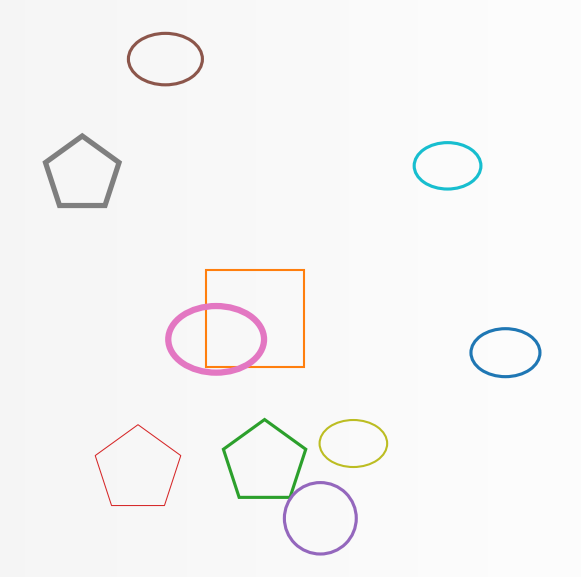[{"shape": "oval", "thickness": 1.5, "radius": 0.3, "center": [0.87, 0.388]}, {"shape": "square", "thickness": 1, "radius": 0.42, "center": [0.438, 0.448]}, {"shape": "pentagon", "thickness": 1.5, "radius": 0.37, "center": [0.455, 0.198]}, {"shape": "pentagon", "thickness": 0.5, "radius": 0.39, "center": [0.237, 0.186]}, {"shape": "circle", "thickness": 1.5, "radius": 0.31, "center": [0.551, 0.102]}, {"shape": "oval", "thickness": 1.5, "radius": 0.32, "center": [0.285, 0.897]}, {"shape": "oval", "thickness": 3, "radius": 0.41, "center": [0.372, 0.412]}, {"shape": "pentagon", "thickness": 2.5, "radius": 0.33, "center": [0.142, 0.697]}, {"shape": "oval", "thickness": 1, "radius": 0.29, "center": [0.608, 0.231]}, {"shape": "oval", "thickness": 1.5, "radius": 0.29, "center": [0.77, 0.712]}]